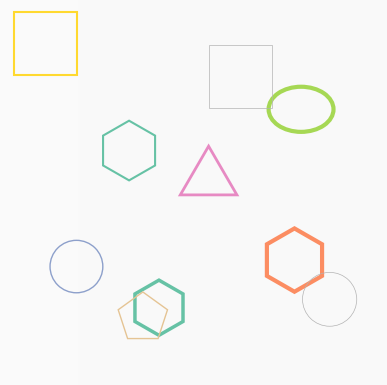[{"shape": "hexagon", "thickness": 2.5, "radius": 0.36, "center": [0.41, 0.201]}, {"shape": "hexagon", "thickness": 1.5, "radius": 0.39, "center": [0.333, 0.609]}, {"shape": "hexagon", "thickness": 3, "radius": 0.41, "center": [0.76, 0.324]}, {"shape": "circle", "thickness": 1, "radius": 0.34, "center": [0.197, 0.308]}, {"shape": "triangle", "thickness": 2, "radius": 0.42, "center": [0.538, 0.536]}, {"shape": "oval", "thickness": 3, "radius": 0.42, "center": [0.777, 0.716]}, {"shape": "square", "thickness": 1.5, "radius": 0.41, "center": [0.118, 0.886]}, {"shape": "pentagon", "thickness": 1, "radius": 0.33, "center": [0.369, 0.175]}, {"shape": "square", "thickness": 0.5, "radius": 0.41, "center": [0.621, 0.802]}, {"shape": "circle", "thickness": 0.5, "radius": 0.35, "center": [0.851, 0.223]}]